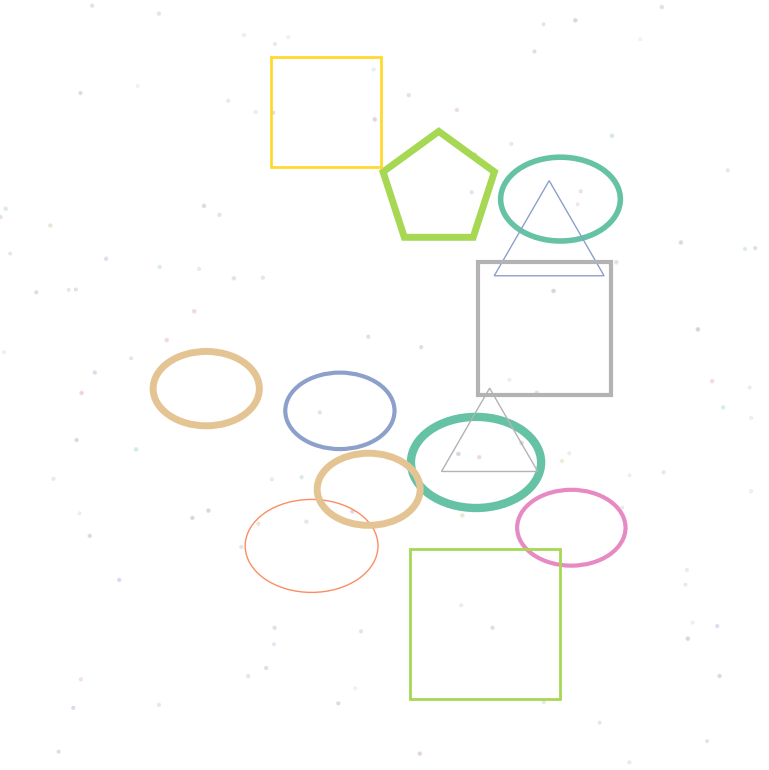[{"shape": "oval", "thickness": 2, "radius": 0.39, "center": [0.728, 0.741]}, {"shape": "oval", "thickness": 3, "radius": 0.42, "center": [0.618, 0.399]}, {"shape": "oval", "thickness": 0.5, "radius": 0.43, "center": [0.405, 0.291]}, {"shape": "triangle", "thickness": 0.5, "radius": 0.41, "center": [0.713, 0.683]}, {"shape": "oval", "thickness": 1.5, "radius": 0.35, "center": [0.441, 0.466]}, {"shape": "oval", "thickness": 1.5, "radius": 0.35, "center": [0.742, 0.315]}, {"shape": "pentagon", "thickness": 2.5, "radius": 0.38, "center": [0.57, 0.753]}, {"shape": "square", "thickness": 1, "radius": 0.49, "center": [0.629, 0.19]}, {"shape": "square", "thickness": 1, "radius": 0.36, "center": [0.424, 0.855]}, {"shape": "oval", "thickness": 2.5, "radius": 0.33, "center": [0.479, 0.365]}, {"shape": "oval", "thickness": 2.5, "radius": 0.34, "center": [0.268, 0.495]}, {"shape": "triangle", "thickness": 0.5, "radius": 0.36, "center": [0.636, 0.424]}, {"shape": "square", "thickness": 1.5, "radius": 0.43, "center": [0.707, 0.573]}]